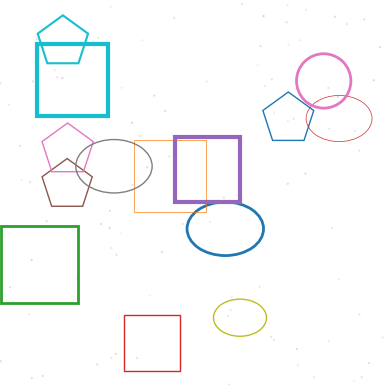[{"shape": "pentagon", "thickness": 1, "radius": 0.35, "center": [0.749, 0.692]}, {"shape": "oval", "thickness": 2, "radius": 0.5, "center": [0.585, 0.406]}, {"shape": "square", "thickness": 0.5, "radius": 0.47, "center": [0.442, 0.543]}, {"shape": "square", "thickness": 2, "radius": 0.5, "center": [0.102, 0.313]}, {"shape": "oval", "thickness": 0.5, "radius": 0.43, "center": [0.881, 0.692]}, {"shape": "square", "thickness": 1, "radius": 0.36, "center": [0.395, 0.109]}, {"shape": "square", "thickness": 3, "radius": 0.42, "center": [0.539, 0.559]}, {"shape": "pentagon", "thickness": 1, "radius": 0.34, "center": [0.174, 0.52]}, {"shape": "pentagon", "thickness": 1, "radius": 0.35, "center": [0.176, 0.611]}, {"shape": "circle", "thickness": 2, "radius": 0.35, "center": [0.841, 0.79]}, {"shape": "oval", "thickness": 1, "radius": 0.5, "center": [0.296, 0.568]}, {"shape": "oval", "thickness": 1, "radius": 0.34, "center": [0.623, 0.175]}, {"shape": "pentagon", "thickness": 1.5, "radius": 0.34, "center": [0.163, 0.891]}, {"shape": "square", "thickness": 3, "radius": 0.47, "center": [0.188, 0.792]}]